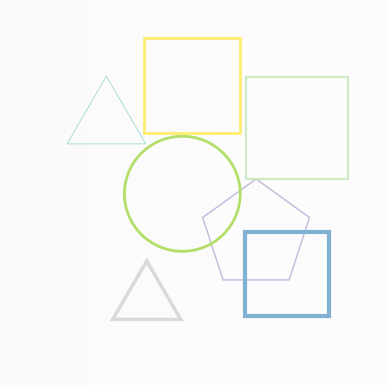[{"shape": "triangle", "thickness": 0.5, "radius": 0.59, "center": [0.275, 0.685]}, {"shape": "pentagon", "thickness": 1, "radius": 0.72, "center": [0.661, 0.39]}, {"shape": "square", "thickness": 3, "radius": 0.55, "center": [0.741, 0.287]}, {"shape": "circle", "thickness": 2, "radius": 0.75, "center": [0.471, 0.497]}, {"shape": "triangle", "thickness": 2.5, "radius": 0.51, "center": [0.379, 0.221]}, {"shape": "square", "thickness": 1.5, "radius": 0.66, "center": [0.766, 0.668]}, {"shape": "square", "thickness": 2, "radius": 0.62, "center": [0.495, 0.779]}]